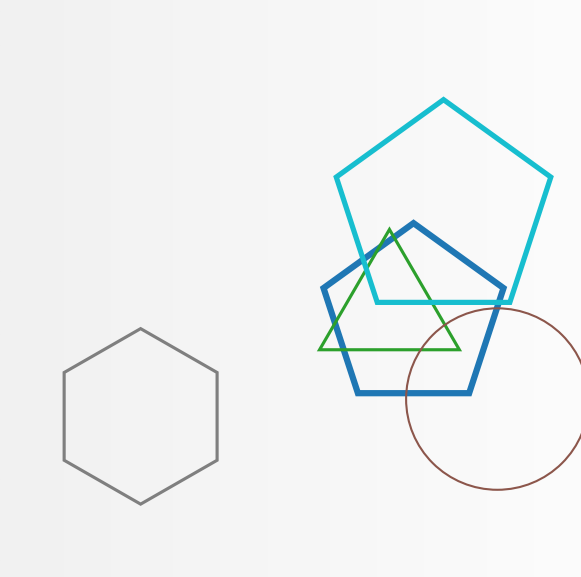[{"shape": "pentagon", "thickness": 3, "radius": 0.81, "center": [0.711, 0.45]}, {"shape": "triangle", "thickness": 1.5, "radius": 0.69, "center": [0.67, 0.463]}, {"shape": "circle", "thickness": 1, "radius": 0.79, "center": [0.856, 0.308]}, {"shape": "hexagon", "thickness": 1.5, "radius": 0.76, "center": [0.242, 0.278]}, {"shape": "pentagon", "thickness": 2.5, "radius": 0.97, "center": [0.763, 0.633]}]